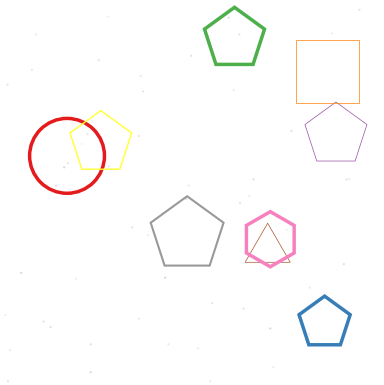[{"shape": "circle", "thickness": 2.5, "radius": 0.49, "center": [0.174, 0.595]}, {"shape": "pentagon", "thickness": 2.5, "radius": 0.35, "center": [0.843, 0.161]}, {"shape": "pentagon", "thickness": 2.5, "radius": 0.41, "center": [0.609, 0.899]}, {"shape": "pentagon", "thickness": 0.5, "radius": 0.42, "center": [0.873, 0.65]}, {"shape": "square", "thickness": 0.5, "radius": 0.41, "center": [0.851, 0.813]}, {"shape": "pentagon", "thickness": 1, "radius": 0.42, "center": [0.262, 0.629]}, {"shape": "triangle", "thickness": 0.5, "radius": 0.34, "center": [0.695, 0.353]}, {"shape": "hexagon", "thickness": 2.5, "radius": 0.36, "center": [0.702, 0.379]}, {"shape": "pentagon", "thickness": 1.5, "radius": 0.5, "center": [0.486, 0.391]}]